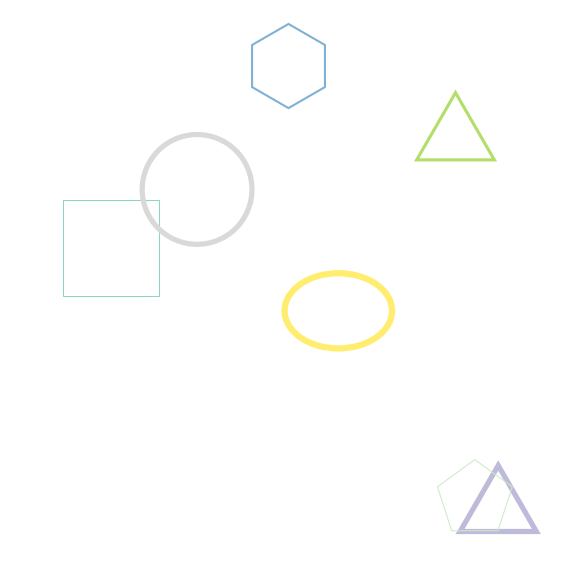[{"shape": "square", "thickness": 0.5, "radius": 0.42, "center": [0.192, 0.57]}, {"shape": "triangle", "thickness": 2.5, "radius": 0.38, "center": [0.863, 0.117]}, {"shape": "hexagon", "thickness": 1, "radius": 0.36, "center": [0.5, 0.885]}, {"shape": "triangle", "thickness": 1.5, "radius": 0.39, "center": [0.789, 0.761]}, {"shape": "circle", "thickness": 2.5, "radius": 0.48, "center": [0.341, 0.671]}, {"shape": "pentagon", "thickness": 0.5, "radius": 0.34, "center": [0.822, 0.135]}, {"shape": "oval", "thickness": 3, "radius": 0.47, "center": [0.586, 0.461]}]